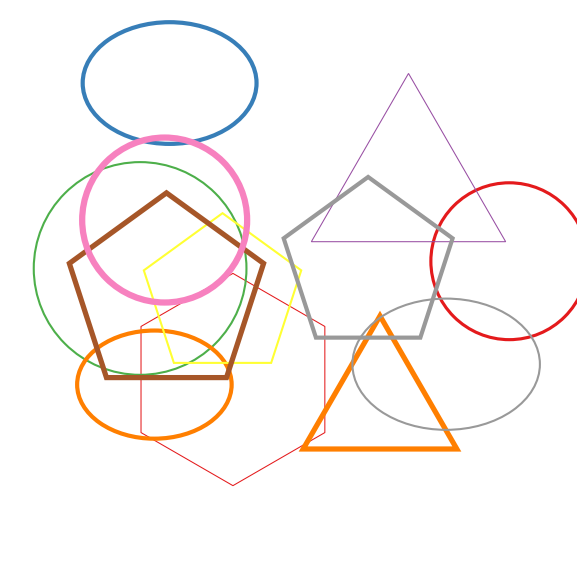[{"shape": "circle", "thickness": 1.5, "radius": 0.68, "center": [0.882, 0.547]}, {"shape": "hexagon", "thickness": 0.5, "radius": 0.92, "center": [0.403, 0.342]}, {"shape": "oval", "thickness": 2, "radius": 0.75, "center": [0.294, 0.855]}, {"shape": "circle", "thickness": 1, "radius": 0.92, "center": [0.243, 0.534]}, {"shape": "triangle", "thickness": 0.5, "radius": 0.97, "center": [0.707, 0.678]}, {"shape": "triangle", "thickness": 2.5, "radius": 0.77, "center": [0.658, 0.298]}, {"shape": "oval", "thickness": 2, "radius": 0.67, "center": [0.267, 0.333]}, {"shape": "pentagon", "thickness": 1, "radius": 0.72, "center": [0.385, 0.487]}, {"shape": "pentagon", "thickness": 2.5, "radius": 0.88, "center": [0.288, 0.488]}, {"shape": "circle", "thickness": 3, "radius": 0.71, "center": [0.285, 0.618]}, {"shape": "oval", "thickness": 1, "radius": 0.81, "center": [0.773, 0.368]}, {"shape": "pentagon", "thickness": 2, "radius": 0.77, "center": [0.637, 0.539]}]